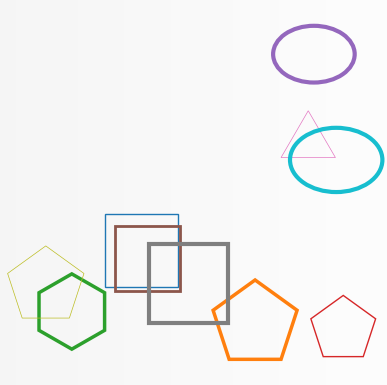[{"shape": "square", "thickness": 1, "radius": 0.47, "center": [0.365, 0.349]}, {"shape": "pentagon", "thickness": 2.5, "radius": 0.57, "center": [0.658, 0.159]}, {"shape": "hexagon", "thickness": 2.5, "radius": 0.49, "center": [0.185, 0.191]}, {"shape": "pentagon", "thickness": 1, "radius": 0.44, "center": [0.886, 0.145]}, {"shape": "oval", "thickness": 3, "radius": 0.53, "center": [0.81, 0.859]}, {"shape": "square", "thickness": 2, "radius": 0.42, "center": [0.38, 0.329]}, {"shape": "triangle", "thickness": 0.5, "radius": 0.41, "center": [0.795, 0.631]}, {"shape": "square", "thickness": 3, "radius": 0.51, "center": [0.487, 0.263]}, {"shape": "pentagon", "thickness": 0.5, "radius": 0.52, "center": [0.118, 0.258]}, {"shape": "oval", "thickness": 3, "radius": 0.6, "center": [0.868, 0.585]}]